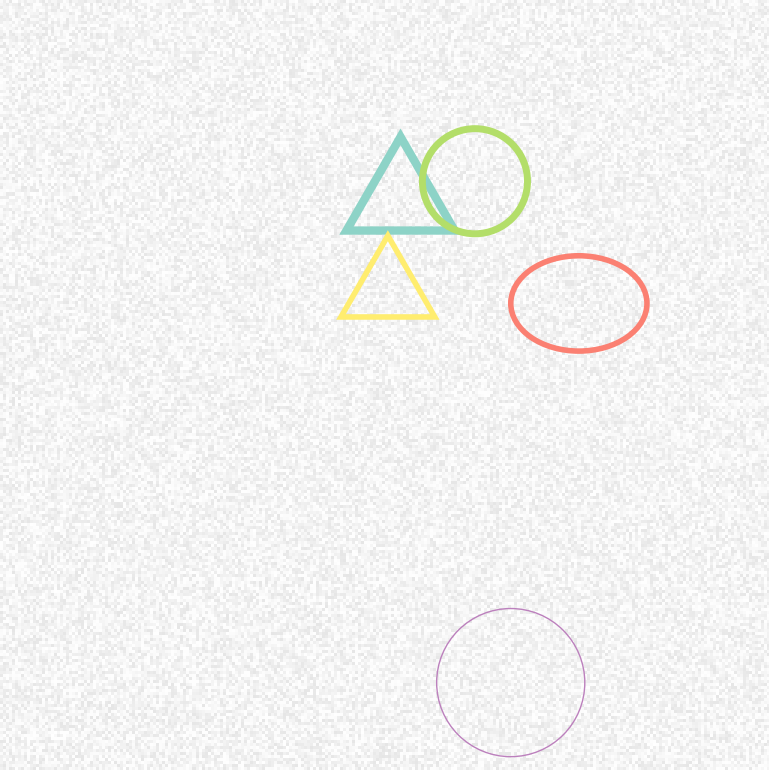[{"shape": "triangle", "thickness": 3, "radius": 0.41, "center": [0.52, 0.741]}, {"shape": "oval", "thickness": 2, "radius": 0.44, "center": [0.752, 0.606]}, {"shape": "circle", "thickness": 2.5, "radius": 0.34, "center": [0.617, 0.765]}, {"shape": "circle", "thickness": 0.5, "radius": 0.48, "center": [0.663, 0.114]}, {"shape": "triangle", "thickness": 2, "radius": 0.35, "center": [0.504, 0.624]}]